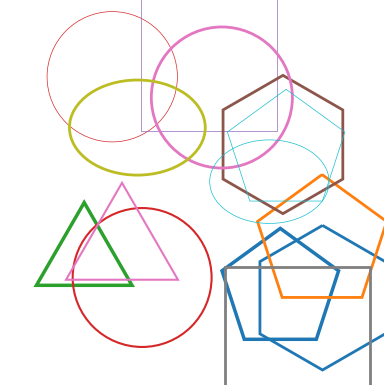[{"shape": "pentagon", "thickness": 2.5, "radius": 0.8, "center": [0.728, 0.247]}, {"shape": "hexagon", "thickness": 2, "radius": 0.94, "center": [0.838, 0.227]}, {"shape": "pentagon", "thickness": 2, "radius": 0.88, "center": [0.837, 0.37]}, {"shape": "triangle", "thickness": 2.5, "radius": 0.72, "center": [0.219, 0.331]}, {"shape": "circle", "thickness": 0.5, "radius": 0.85, "center": [0.292, 0.801]}, {"shape": "circle", "thickness": 1.5, "radius": 0.9, "center": [0.369, 0.279]}, {"shape": "square", "thickness": 0.5, "radius": 0.88, "center": [0.543, 0.835]}, {"shape": "hexagon", "thickness": 2, "radius": 0.9, "center": [0.735, 0.625]}, {"shape": "circle", "thickness": 2, "radius": 0.92, "center": [0.576, 0.747]}, {"shape": "triangle", "thickness": 1.5, "radius": 0.84, "center": [0.317, 0.357]}, {"shape": "square", "thickness": 2, "radius": 0.94, "center": [0.772, 0.119]}, {"shape": "oval", "thickness": 2, "radius": 0.88, "center": [0.357, 0.669]}, {"shape": "oval", "thickness": 0.5, "radius": 0.78, "center": [0.7, 0.528]}, {"shape": "pentagon", "thickness": 0.5, "radius": 0.8, "center": [0.743, 0.608]}]